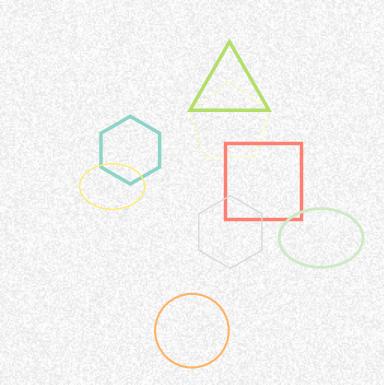[{"shape": "hexagon", "thickness": 2.5, "radius": 0.44, "center": [0.338, 0.61]}, {"shape": "pentagon", "thickness": 0.5, "radius": 0.55, "center": [0.596, 0.68]}, {"shape": "square", "thickness": 2.5, "radius": 0.49, "center": [0.684, 0.531]}, {"shape": "circle", "thickness": 1.5, "radius": 0.48, "center": [0.499, 0.141]}, {"shape": "triangle", "thickness": 2.5, "radius": 0.59, "center": [0.596, 0.773]}, {"shape": "hexagon", "thickness": 1, "radius": 0.47, "center": [0.598, 0.397]}, {"shape": "oval", "thickness": 2, "radius": 0.54, "center": [0.834, 0.382]}, {"shape": "oval", "thickness": 1, "radius": 0.42, "center": [0.292, 0.516]}]